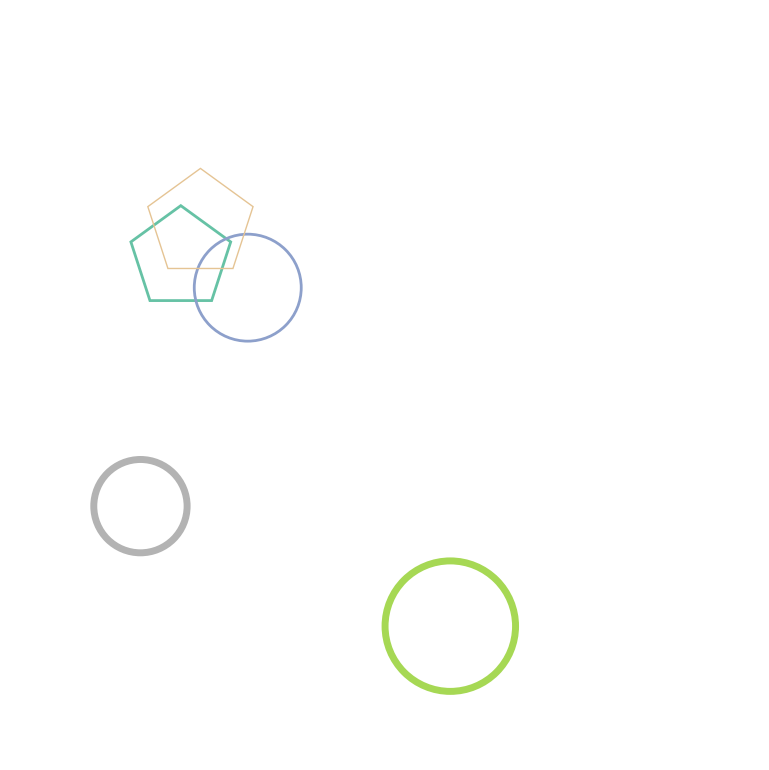[{"shape": "pentagon", "thickness": 1, "radius": 0.34, "center": [0.235, 0.665]}, {"shape": "circle", "thickness": 1, "radius": 0.35, "center": [0.322, 0.626]}, {"shape": "circle", "thickness": 2.5, "radius": 0.42, "center": [0.585, 0.187]}, {"shape": "pentagon", "thickness": 0.5, "radius": 0.36, "center": [0.26, 0.709]}, {"shape": "circle", "thickness": 2.5, "radius": 0.3, "center": [0.182, 0.343]}]